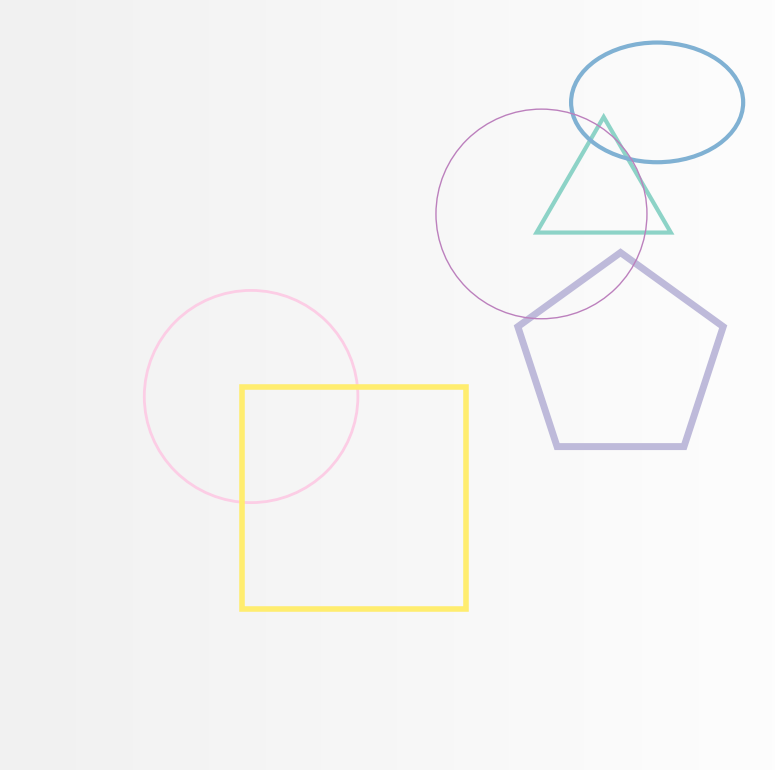[{"shape": "triangle", "thickness": 1.5, "radius": 0.5, "center": [0.779, 0.748]}, {"shape": "pentagon", "thickness": 2.5, "radius": 0.7, "center": [0.801, 0.533]}, {"shape": "oval", "thickness": 1.5, "radius": 0.56, "center": [0.848, 0.867]}, {"shape": "circle", "thickness": 1, "radius": 0.69, "center": [0.324, 0.485]}, {"shape": "circle", "thickness": 0.5, "radius": 0.68, "center": [0.699, 0.722]}, {"shape": "square", "thickness": 2, "radius": 0.72, "center": [0.457, 0.354]}]